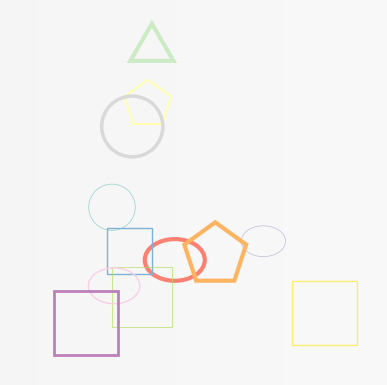[{"shape": "circle", "thickness": 0.5, "radius": 0.3, "center": [0.289, 0.462]}, {"shape": "pentagon", "thickness": 1.5, "radius": 0.32, "center": [0.381, 0.729]}, {"shape": "oval", "thickness": 0.5, "radius": 0.29, "center": [0.68, 0.373]}, {"shape": "oval", "thickness": 3, "radius": 0.39, "center": [0.451, 0.325]}, {"shape": "square", "thickness": 1, "radius": 0.3, "center": [0.334, 0.348]}, {"shape": "pentagon", "thickness": 3, "radius": 0.42, "center": [0.555, 0.339]}, {"shape": "square", "thickness": 0.5, "radius": 0.39, "center": [0.366, 0.229]}, {"shape": "oval", "thickness": 1, "radius": 0.33, "center": [0.294, 0.258]}, {"shape": "circle", "thickness": 2.5, "radius": 0.39, "center": [0.341, 0.671]}, {"shape": "square", "thickness": 2, "radius": 0.41, "center": [0.221, 0.162]}, {"shape": "triangle", "thickness": 3, "radius": 0.32, "center": [0.392, 0.874]}, {"shape": "square", "thickness": 1, "radius": 0.42, "center": [0.838, 0.187]}]